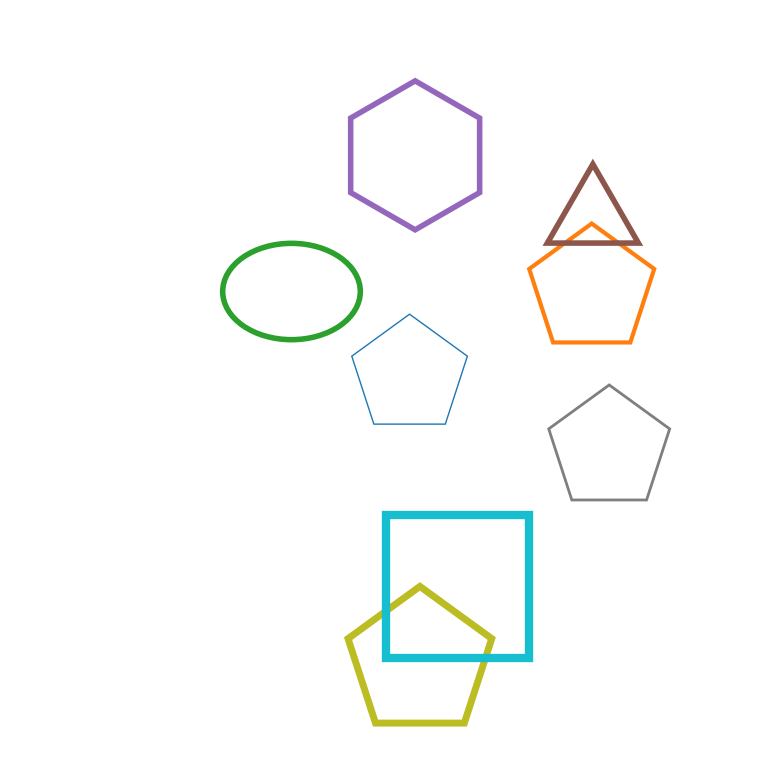[{"shape": "pentagon", "thickness": 0.5, "radius": 0.39, "center": [0.532, 0.513]}, {"shape": "pentagon", "thickness": 1.5, "radius": 0.43, "center": [0.768, 0.624]}, {"shape": "oval", "thickness": 2, "radius": 0.45, "center": [0.379, 0.621]}, {"shape": "hexagon", "thickness": 2, "radius": 0.48, "center": [0.539, 0.798]}, {"shape": "triangle", "thickness": 2, "radius": 0.34, "center": [0.77, 0.718]}, {"shape": "pentagon", "thickness": 1, "radius": 0.41, "center": [0.791, 0.417]}, {"shape": "pentagon", "thickness": 2.5, "radius": 0.49, "center": [0.545, 0.14]}, {"shape": "square", "thickness": 3, "radius": 0.46, "center": [0.594, 0.238]}]